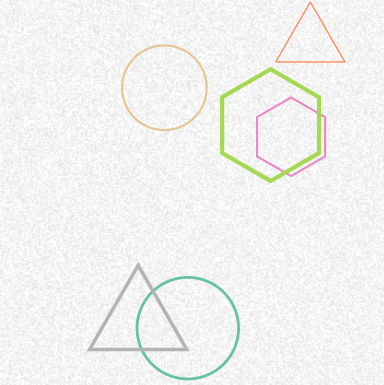[{"shape": "circle", "thickness": 2, "radius": 0.66, "center": [0.488, 0.148]}, {"shape": "triangle", "thickness": 1, "radius": 0.52, "center": [0.806, 0.891]}, {"shape": "hexagon", "thickness": 1.5, "radius": 0.51, "center": [0.756, 0.645]}, {"shape": "hexagon", "thickness": 3, "radius": 0.73, "center": [0.703, 0.675]}, {"shape": "circle", "thickness": 1.5, "radius": 0.55, "center": [0.427, 0.772]}, {"shape": "triangle", "thickness": 2.5, "radius": 0.73, "center": [0.359, 0.165]}]